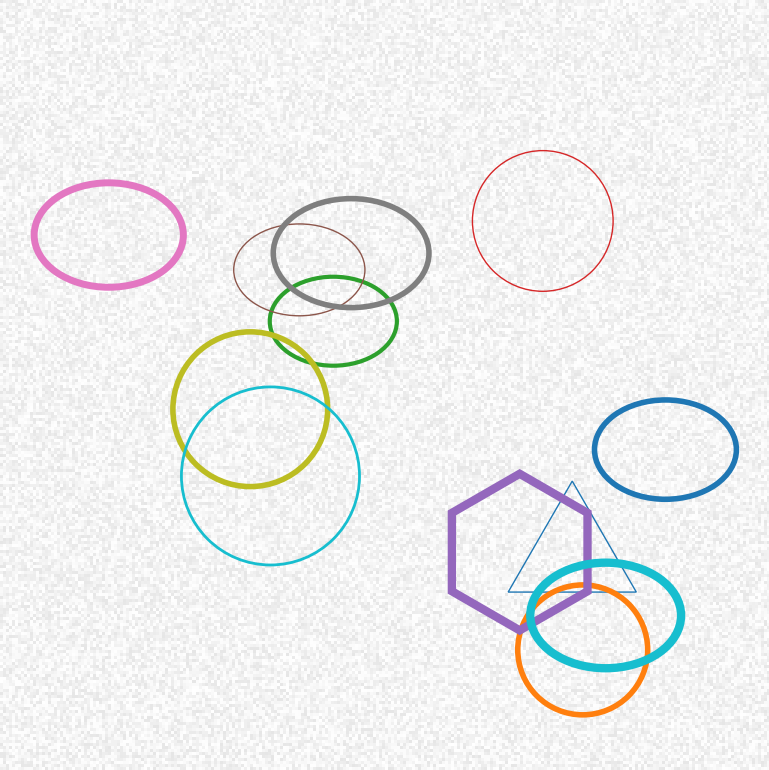[{"shape": "oval", "thickness": 2, "radius": 0.46, "center": [0.864, 0.416]}, {"shape": "triangle", "thickness": 0.5, "radius": 0.48, "center": [0.743, 0.279]}, {"shape": "circle", "thickness": 2, "radius": 0.42, "center": [0.757, 0.156]}, {"shape": "oval", "thickness": 1.5, "radius": 0.41, "center": [0.433, 0.583]}, {"shape": "circle", "thickness": 0.5, "radius": 0.46, "center": [0.705, 0.713]}, {"shape": "hexagon", "thickness": 3, "radius": 0.51, "center": [0.675, 0.283]}, {"shape": "oval", "thickness": 0.5, "radius": 0.43, "center": [0.389, 0.65]}, {"shape": "oval", "thickness": 2.5, "radius": 0.48, "center": [0.141, 0.695]}, {"shape": "oval", "thickness": 2, "radius": 0.51, "center": [0.456, 0.671]}, {"shape": "circle", "thickness": 2, "radius": 0.5, "center": [0.325, 0.469]}, {"shape": "circle", "thickness": 1, "radius": 0.58, "center": [0.351, 0.382]}, {"shape": "oval", "thickness": 3, "radius": 0.49, "center": [0.787, 0.201]}]